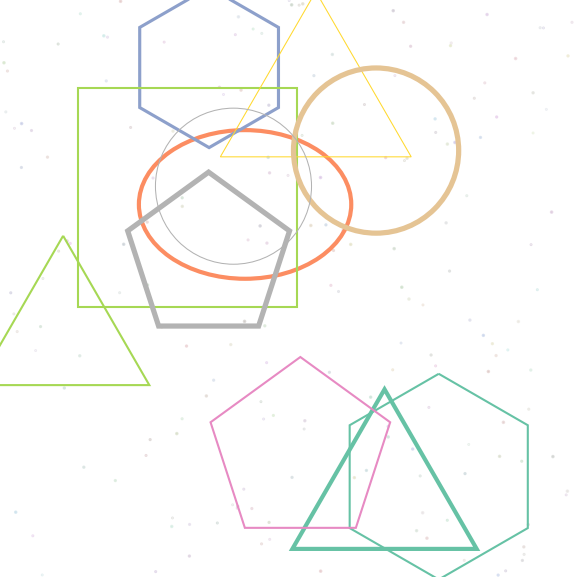[{"shape": "hexagon", "thickness": 1, "radius": 0.89, "center": [0.76, 0.174]}, {"shape": "triangle", "thickness": 2, "radius": 0.92, "center": [0.666, 0.141]}, {"shape": "oval", "thickness": 2, "radius": 0.92, "center": [0.424, 0.645]}, {"shape": "hexagon", "thickness": 1.5, "radius": 0.69, "center": [0.362, 0.882]}, {"shape": "pentagon", "thickness": 1, "radius": 0.82, "center": [0.52, 0.217]}, {"shape": "triangle", "thickness": 1, "radius": 0.86, "center": [0.109, 0.418]}, {"shape": "square", "thickness": 1, "radius": 0.95, "center": [0.325, 0.658]}, {"shape": "triangle", "thickness": 0.5, "radius": 0.95, "center": [0.547, 0.823]}, {"shape": "circle", "thickness": 2.5, "radius": 0.72, "center": [0.651, 0.738]}, {"shape": "circle", "thickness": 0.5, "radius": 0.68, "center": [0.404, 0.677]}, {"shape": "pentagon", "thickness": 2.5, "radius": 0.74, "center": [0.361, 0.554]}]